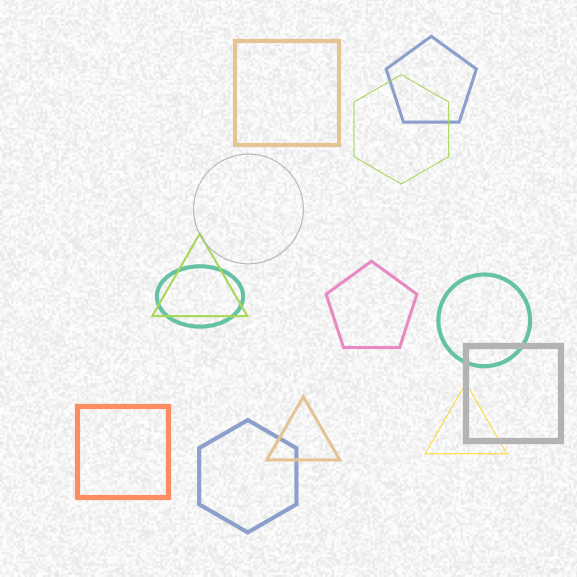[{"shape": "oval", "thickness": 2, "radius": 0.37, "center": [0.346, 0.486]}, {"shape": "circle", "thickness": 2, "radius": 0.4, "center": [0.838, 0.444]}, {"shape": "square", "thickness": 2.5, "radius": 0.39, "center": [0.213, 0.217]}, {"shape": "pentagon", "thickness": 1.5, "radius": 0.41, "center": [0.747, 0.854]}, {"shape": "hexagon", "thickness": 2, "radius": 0.49, "center": [0.429, 0.174]}, {"shape": "pentagon", "thickness": 1.5, "radius": 0.41, "center": [0.643, 0.464]}, {"shape": "triangle", "thickness": 1, "radius": 0.48, "center": [0.346, 0.499]}, {"shape": "hexagon", "thickness": 0.5, "radius": 0.47, "center": [0.695, 0.775]}, {"shape": "triangle", "thickness": 0.5, "radius": 0.41, "center": [0.807, 0.254]}, {"shape": "triangle", "thickness": 1.5, "radius": 0.36, "center": [0.525, 0.239]}, {"shape": "square", "thickness": 2, "radius": 0.45, "center": [0.497, 0.838]}, {"shape": "square", "thickness": 3, "radius": 0.41, "center": [0.889, 0.318]}, {"shape": "circle", "thickness": 0.5, "radius": 0.48, "center": [0.43, 0.637]}]